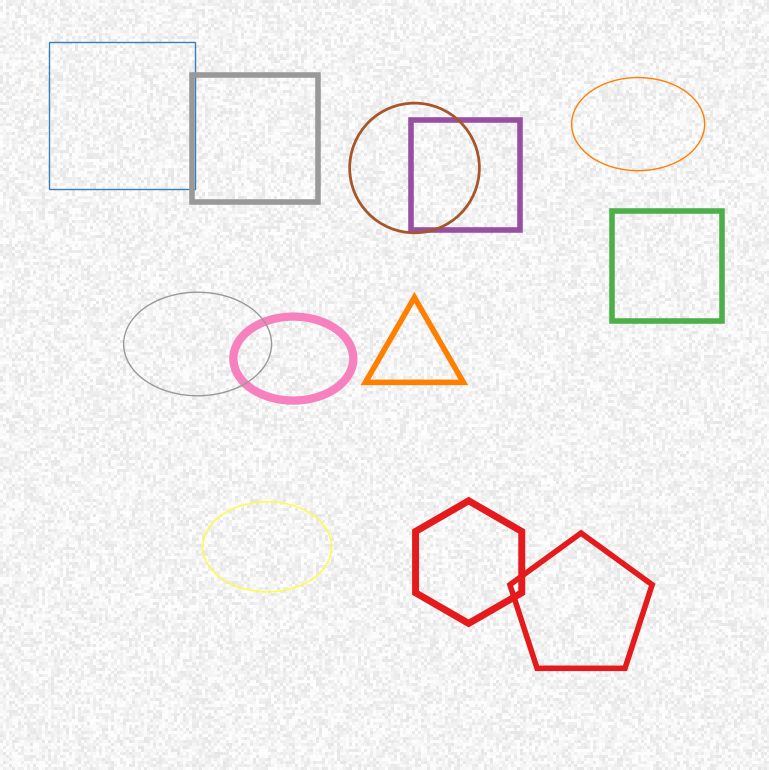[{"shape": "hexagon", "thickness": 2.5, "radius": 0.4, "center": [0.609, 0.27]}, {"shape": "pentagon", "thickness": 2, "radius": 0.49, "center": [0.755, 0.211]}, {"shape": "square", "thickness": 0.5, "radius": 0.48, "center": [0.159, 0.85]}, {"shape": "square", "thickness": 2, "radius": 0.36, "center": [0.867, 0.655]}, {"shape": "square", "thickness": 2, "radius": 0.35, "center": [0.605, 0.773]}, {"shape": "triangle", "thickness": 2, "radius": 0.37, "center": [0.538, 0.54]}, {"shape": "oval", "thickness": 0.5, "radius": 0.43, "center": [0.829, 0.839]}, {"shape": "oval", "thickness": 0.5, "radius": 0.42, "center": [0.347, 0.29]}, {"shape": "circle", "thickness": 1, "radius": 0.42, "center": [0.538, 0.782]}, {"shape": "oval", "thickness": 3, "radius": 0.39, "center": [0.381, 0.534]}, {"shape": "square", "thickness": 2, "radius": 0.41, "center": [0.331, 0.82]}, {"shape": "oval", "thickness": 0.5, "radius": 0.48, "center": [0.257, 0.553]}]